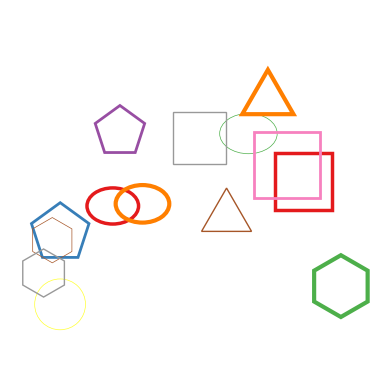[{"shape": "square", "thickness": 2.5, "radius": 0.37, "center": [0.789, 0.528]}, {"shape": "oval", "thickness": 2.5, "radius": 0.33, "center": [0.293, 0.465]}, {"shape": "pentagon", "thickness": 2, "radius": 0.39, "center": [0.156, 0.395]}, {"shape": "oval", "thickness": 0.5, "radius": 0.37, "center": [0.645, 0.653]}, {"shape": "hexagon", "thickness": 3, "radius": 0.4, "center": [0.885, 0.257]}, {"shape": "pentagon", "thickness": 2, "radius": 0.34, "center": [0.312, 0.658]}, {"shape": "oval", "thickness": 3, "radius": 0.35, "center": [0.37, 0.471]}, {"shape": "triangle", "thickness": 3, "radius": 0.38, "center": [0.696, 0.742]}, {"shape": "circle", "thickness": 0.5, "radius": 0.33, "center": [0.156, 0.209]}, {"shape": "hexagon", "thickness": 0.5, "radius": 0.29, "center": [0.136, 0.376]}, {"shape": "triangle", "thickness": 1, "radius": 0.37, "center": [0.588, 0.436]}, {"shape": "square", "thickness": 2, "radius": 0.43, "center": [0.746, 0.572]}, {"shape": "square", "thickness": 1, "radius": 0.34, "center": [0.518, 0.641]}, {"shape": "hexagon", "thickness": 1, "radius": 0.31, "center": [0.113, 0.291]}]